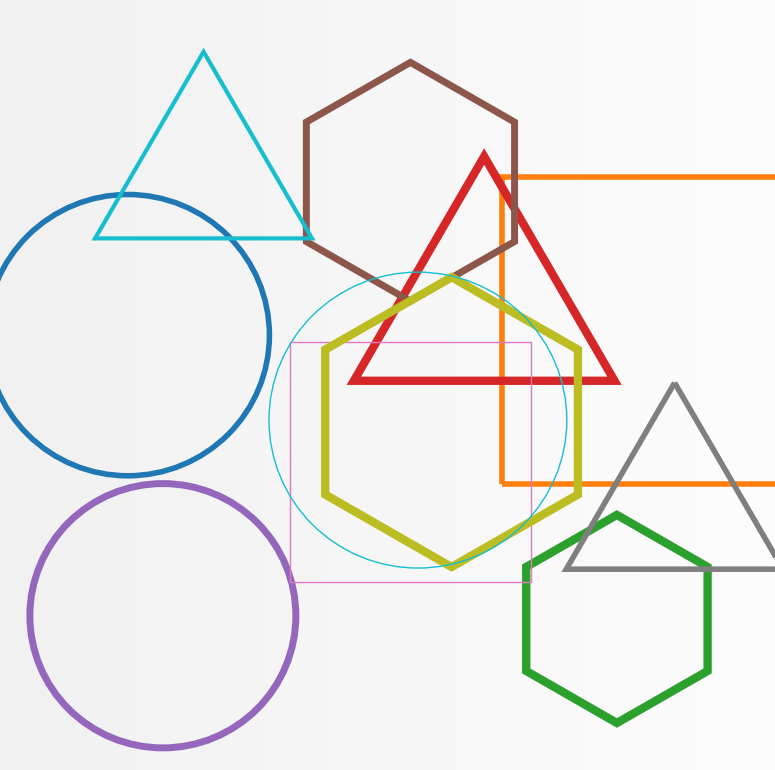[{"shape": "circle", "thickness": 2, "radius": 0.91, "center": [0.165, 0.565]}, {"shape": "square", "thickness": 2, "radius": 1.0, "center": [0.848, 0.571]}, {"shape": "hexagon", "thickness": 3, "radius": 0.68, "center": [0.796, 0.196]}, {"shape": "triangle", "thickness": 3, "radius": 0.97, "center": [0.625, 0.603]}, {"shape": "circle", "thickness": 2.5, "radius": 0.86, "center": [0.21, 0.2]}, {"shape": "hexagon", "thickness": 2.5, "radius": 0.78, "center": [0.53, 0.764]}, {"shape": "square", "thickness": 0.5, "radius": 0.78, "center": [0.529, 0.4]}, {"shape": "triangle", "thickness": 2, "radius": 0.81, "center": [0.87, 0.342]}, {"shape": "hexagon", "thickness": 3, "radius": 0.94, "center": [0.583, 0.452]}, {"shape": "triangle", "thickness": 1.5, "radius": 0.81, "center": [0.263, 0.771]}, {"shape": "circle", "thickness": 0.5, "radius": 0.96, "center": [0.539, 0.454]}]